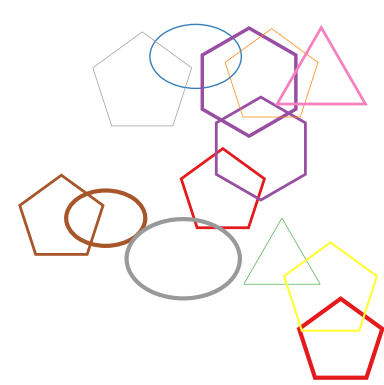[{"shape": "pentagon", "thickness": 2, "radius": 0.57, "center": [0.579, 0.5]}, {"shape": "pentagon", "thickness": 3, "radius": 0.57, "center": [0.885, 0.111]}, {"shape": "oval", "thickness": 1, "radius": 0.59, "center": [0.508, 0.854]}, {"shape": "triangle", "thickness": 0.5, "radius": 0.57, "center": [0.732, 0.319]}, {"shape": "hexagon", "thickness": 2.5, "radius": 0.7, "center": [0.647, 0.787]}, {"shape": "hexagon", "thickness": 2, "radius": 0.67, "center": [0.677, 0.614]}, {"shape": "pentagon", "thickness": 0.5, "radius": 0.63, "center": [0.705, 0.799]}, {"shape": "pentagon", "thickness": 1.5, "radius": 0.63, "center": [0.858, 0.244]}, {"shape": "oval", "thickness": 3, "radius": 0.51, "center": [0.275, 0.433]}, {"shape": "pentagon", "thickness": 2, "radius": 0.57, "center": [0.16, 0.431]}, {"shape": "triangle", "thickness": 2, "radius": 0.66, "center": [0.834, 0.796]}, {"shape": "pentagon", "thickness": 0.5, "radius": 0.68, "center": [0.37, 0.782]}, {"shape": "oval", "thickness": 3, "radius": 0.74, "center": [0.476, 0.328]}]